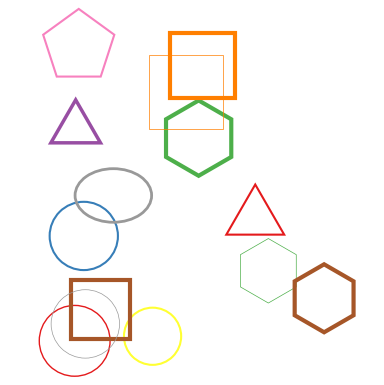[{"shape": "circle", "thickness": 1, "radius": 0.46, "center": [0.194, 0.115]}, {"shape": "triangle", "thickness": 1.5, "radius": 0.43, "center": [0.663, 0.434]}, {"shape": "circle", "thickness": 1.5, "radius": 0.44, "center": [0.218, 0.387]}, {"shape": "hexagon", "thickness": 0.5, "radius": 0.42, "center": [0.697, 0.297]}, {"shape": "hexagon", "thickness": 3, "radius": 0.49, "center": [0.516, 0.641]}, {"shape": "triangle", "thickness": 2.5, "radius": 0.37, "center": [0.197, 0.666]}, {"shape": "square", "thickness": 3, "radius": 0.42, "center": [0.525, 0.83]}, {"shape": "square", "thickness": 0.5, "radius": 0.48, "center": [0.483, 0.761]}, {"shape": "circle", "thickness": 1.5, "radius": 0.37, "center": [0.396, 0.127]}, {"shape": "hexagon", "thickness": 3, "radius": 0.44, "center": [0.842, 0.225]}, {"shape": "square", "thickness": 3, "radius": 0.38, "center": [0.261, 0.197]}, {"shape": "pentagon", "thickness": 1.5, "radius": 0.49, "center": [0.205, 0.88]}, {"shape": "oval", "thickness": 2, "radius": 0.5, "center": [0.294, 0.492]}, {"shape": "circle", "thickness": 0.5, "radius": 0.44, "center": [0.222, 0.159]}]